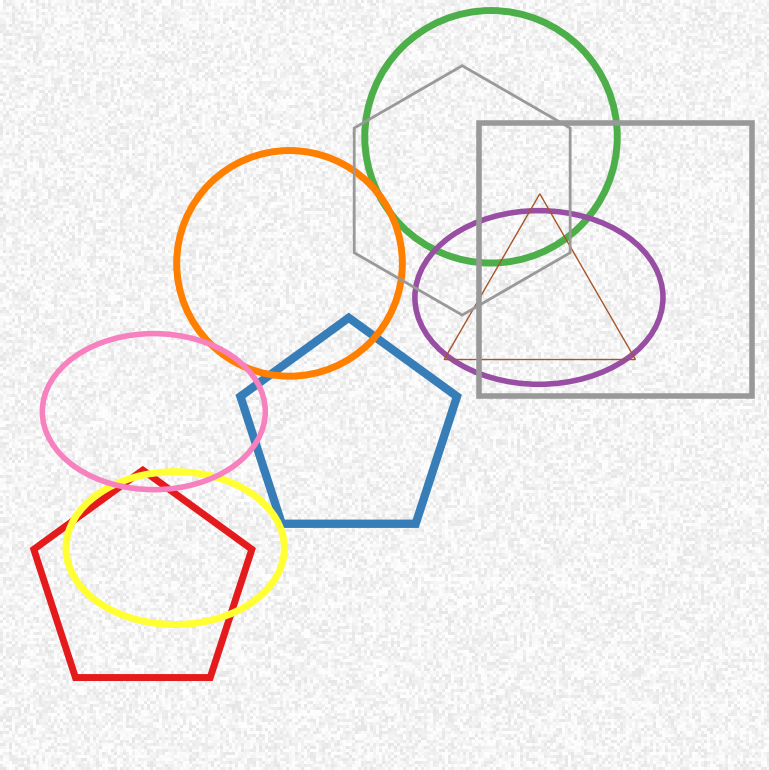[{"shape": "pentagon", "thickness": 2.5, "radius": 0.74, "center": [0.185, 0.241]}, {"shape": "pentagon", "thickness": 3, "radius": 0.74, "center": [0.453, 0.439]}, {"shape": "circle", "thickness": 2.5, "radius": 0.82, "center": [0.638, 0.822]}, {"shape": "oval", "thickness": 2, "radius": 0.81, "center": [0.7, 0.614]}, {"shape": "circle", "thickness": 2.5, "radius": 0.73, "center": [0.376, 0.658]}, {"shape": "oval", "thickness": 2.5, "radius": 0.71, "center": [0.228, 0.288]}, {"shape": "triangle", "thickness": 0.5, "radius": 0.72, "center": [0.701, 0.605]}, {"shape": "oval", "thickness": 2, "radius": 0.72, "center": [0.2, 0.465]}, {"shape": "square", "thickness": 2, "radius": 0.89, "center": [0.799, 0.663]}, {"shape": "hexagon", "thickness": 1, "radius": 0.81, "center": [0.6, 0.753]}]